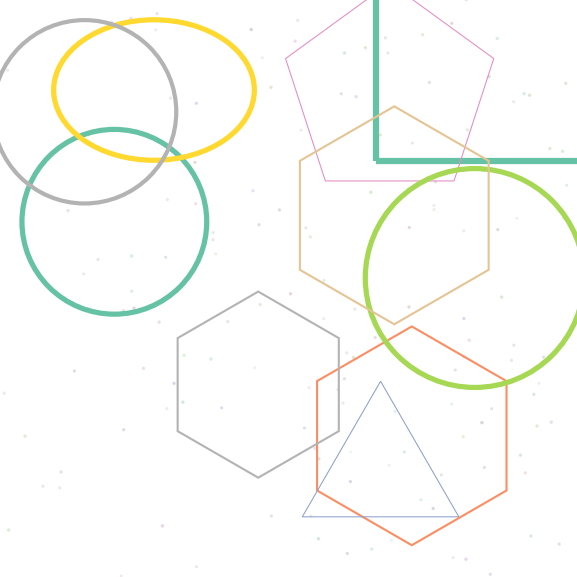[{"shape": "circle", "thickness": 2.5, "radius": 0.8, "center": [0.198, 0.615]}, {"shape": "square", "thickness": 3, "radius": 0.89, "center": [0.829, 0.9]}, {"shape": "hexagon", "thickness": 1, "radius": 0.95, "center": [0.713, 0.244]}, {"shape": "triangle", "thickness": 0.5, "radius": 0.78, "center": [0.659, 0.182]}, {"shape": "pentagon", "thickness": 0.5, "radius": 0.95, "center": [0.675, 0.839]}, {"shape": "circle", "thickness": 2.5, "radius": 0.95, "center": [0.822, 0.518]}, {"shape": "oval", "thickness": 2.5, "radius": 0.87, "center": [0.267, 0.843]}, {"shape": "hexagon", "thickness": 1, "radius": 0.94, "center": [0.683, 0.626]}, {"shape": "circle", "thickness": 2, "radius": 0.79, "center": [0.146, 0.806]}, {"shape": "hexagon", "thickness": 1, "radius": 0.81, "center": [0.447, 0.333]}]